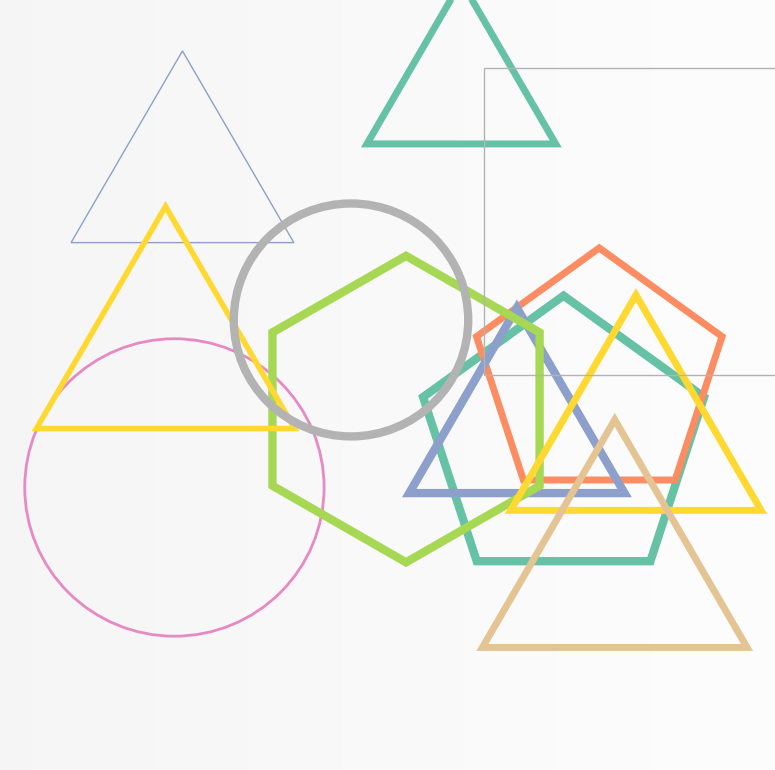[{"shape": "pentagon", "thickness": 3, "radius": 0.95, "center": [0.727, 0.425]}, {"shape": "triangle", "thickness": 2.5, "radius": 0.7, "center": [0.595, 0.883]}, {"shape": "pentagon", "thickness": 2.5, "radius": 0.83, "center": [0.773, 0.511]}, {"shape": "triangle", "thickness": 3, "radius": 0.8, "center": [0.667, 0.44]}, {"shape": "triangle", "thickness": 0.5, "radius": 0.83, "center": [0.235, 0.768]}, {"shape": "circle", "thickness": 1, "radius": 0.97, "center": [0.225, 0.367]}, {"shape": "hexagon", "thickness": 3, "radius": 1.0, "center": [0.524, 0.469]}, {"shape": "triangle", "thickness": 2, "radius": 0.96, "center": [0.214, 0.54]}, {"shape": "triangle", "thickness": 2.5, "radius": 0.93, "center": [0.821, 0.43]}, {"shape": "triangle", "thickness": 2.5, "radius": 0.99, "center": [0.793, 0.258]}, {"shape": "circle", "thickness": 3, "radius": 0.76, "center": [0.453, 0.584]}, {"shape": "square", "thickness": 0.5, "radius": 0.99, "center": [0.823, 0.712]}]